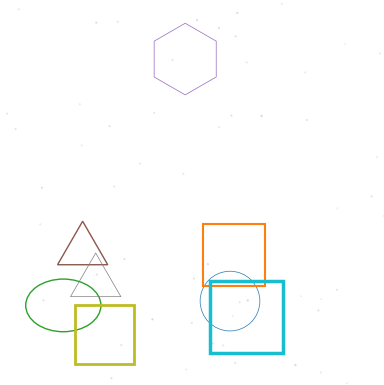[{"shape": "circle", "thickness": 0.5, "radius": 0.39, "center": [0.597, 0.218]}, {"shape": "square", "thickness": 1.5, "radius": 0.4, "center": [0.609, 0.337]}, {"shape": "oval", "thickness": 1, "radius": 0.49, "center": [0.164, 0.207]}, {"shape": "hexagon", "thickness": 0.5, "radius": 0.47, "center": [0.481, 0.847]}, {"shape": "triangle", "thickness": 1, "radius": 0.38, "center": [0.215, 0.35]}, {"shape": "triangle", "thickness": 0.5, "radius": 0.38, "center": [0.249, 0.267]}, {"shape": "square", "thickness": 2, "radius": 0.38, "center": [0.27, 0.131]}, {"shape": "square", "thickness": 2.5, "radius": 0.47, "center": [0.64, 0.177]}]